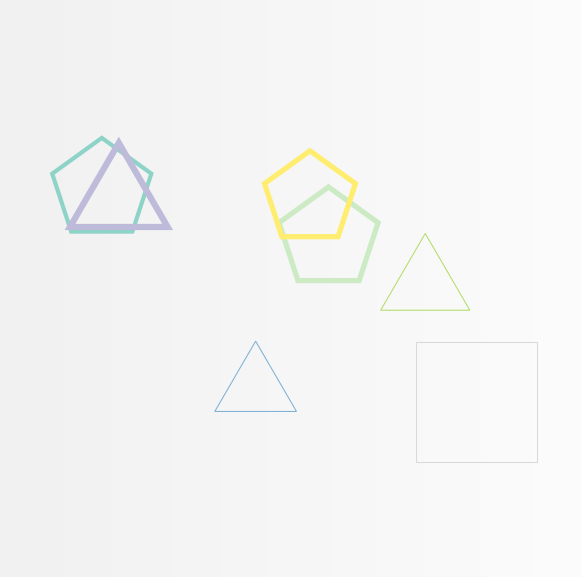[{"shape": "pentagon", "thickness": 2, "radius": 0.45, "center": [0.175, 0.671]}, {"shape": "triangle", "thickness": 3, "radius": 0.49, "center": [0.204, 0.655]}, {"shape": "triangle", "thickness": 0.5, "radius": 0.41, "center": [0.44, 0.327]}, {"shape": "triangle", "thickness": 0.5, "radius": 0.44, "center": [0.732, 0.506]}, {"shape": "square", "thickness": 0.5, "radius": 0.52, "center": [0.819, 0.303]}, {"shape": "pentagon", "thickness": 2.5, "radius": 0.45, "center": [0.565, 0.586]}, {"shape": "pentagon", "thickness": 2.5, "radius": 0.41, "center": [0.533, 0.656]}]